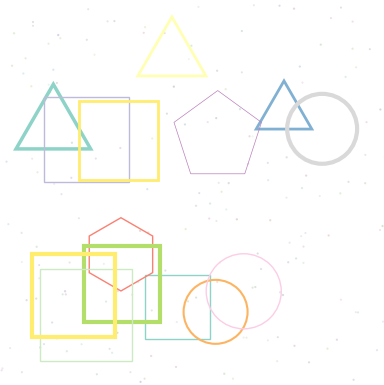[{"shape": "triangle", "thickness": 2.5, "radius": 0.56, "center": [0.139, 0.669]}, {"shape": "square", "thickness": 1, "radius": 0.42, "center": [0.461, 0.203]}, {"shape": "triangle", "thickness": 2, "radius": 0.51, "center": [0.446, 0.854]}, {"shape": "square", "thickness": 1, "radius": 0.55, "center": [0.225, 0.637]}, {"shape": "hexagon", "thickness": 1, "radius": 0.48, "center": [0.314, 0.339]}, {"shape": "triangle", "thickness": 2, "radius": 0.42, "center": [0.738, 0.706]}, {"shape": "circle", "thickness": 1.5, "radius": 0.42, "center": [0.56, 0.19]}, {"shape": "square", "thickness": 3, "radius": 0.5, "center": [0.317, 0.263]}, {"shape": "circle", "thickness": 1, "radius": 0.49, "center": [0.633, 0.243]}, {"shape": "circle", "thickness": 3, "radius": 0.45, "center": [0.837, 0.665]}, {"shape": "pentagon", "thickness": 0.5, "radius": 0.6, "center": [0.566, 0.645]}, {"shape": "square", "thickness": 1, "radius": 0.59, "center": [0.223, 0.182]}, {"shape": "square", "thickness": 2, "radius": 0.52, "center": [0.308, 0.635]}, {"shape": "square", "thickness": 3, "radius": 0.54, "center": [0.192, 0.233]}]